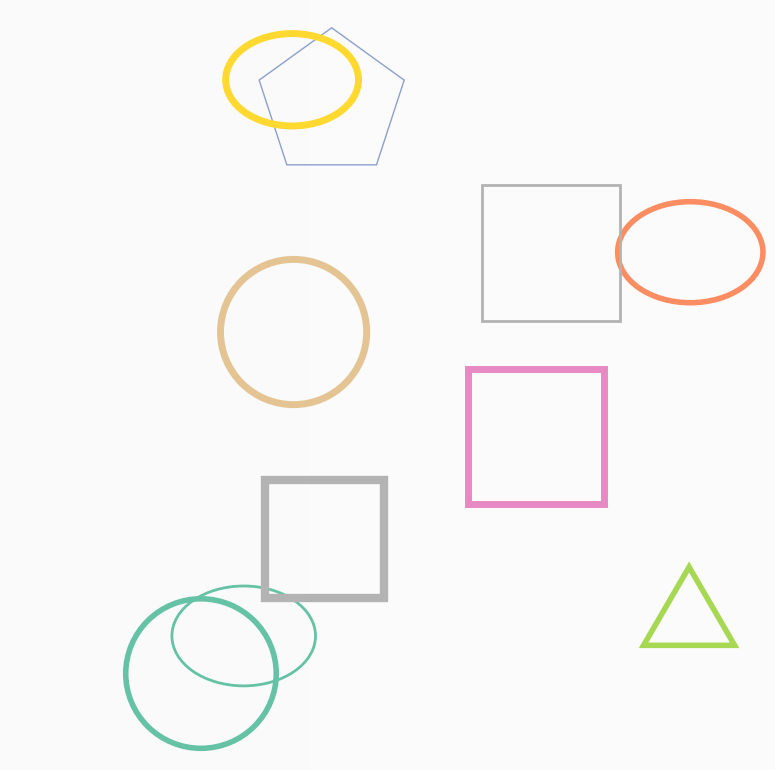[{"shape": "circle", "thickness": 2, "radius": 0.49, "center": [0.259, 0.125]}, {"shape": "oval", "thickness": 1, "radius": 0.46, "center": [0.314, 0.174]}, {"shape": "oval", "thickness": 2, "radius": 0.47, "center": [0.891, 0.672]}, {"shape": "pentagon", "thickness": 0.5, "radius": 0.49, "center": [0.428, 0.866]}, {"shape": "square", "thickness": 2.5, "radius": 0.44, "center": [0.691, 0.433]}, {"shape": "triangle", "thickness": 2, "radius": 0.34, "center": [0.889, 0.196]}, {"shape": "oval", "thickness": 2.5, "radius": 0.43, "center": [0.377, 0.896]}, {"shape": "circle", "thickness": 2.5, "radius": 0.47, "center": [0.379, 0.569]}, {"shape": "square", "thickness": 3, "radius": 0.38, "center": [0.418, 0.3]}, {"shape": "square", "thickness": 1, "radius": 0.44, "center": [0.711, 0.671]}]